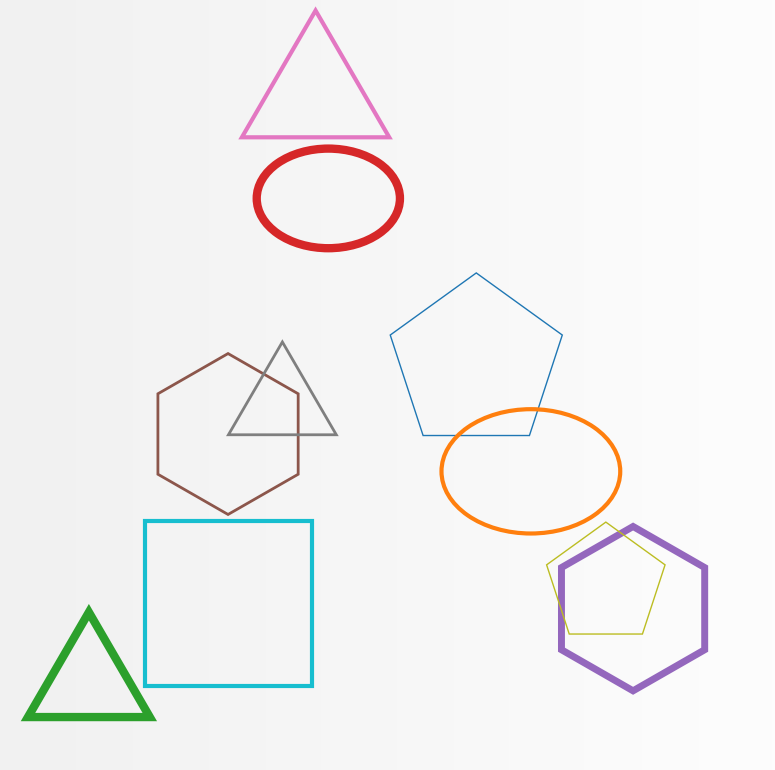[{"shape": "pentagon", "thickness": 0.5, "radius": 0.58, "center": [0.615, 0.529]}, {"shape": "oval", "thickness": 1.5, "radius": 0.58, "center": [0.685, 0.388]}, {"shape": "triangle", "thickness": 3, "radius": 0.45, "center": [0.115, 0.114]}, {"shape": "oval", "thickness": 3, "radius": 0.46, "center": [0.424, 0.742]}, {"shape": "hexagon", "thickness": 2.5, "radius": 0.53, "center": [0.817, 0.21]}, {"shape": "hexagon", "thickness": 1, "radius": 0.52, "center": [0.294, 0.436]}, {"shape": "triangle", "thickness": 1.5, "radius": 0.55, "center": [0.407, 0.877]}, {"shape": "triangle", "thickness": 1, "radius": 0.4, "center": [0.364, 0.476]}, {"shape": "pentagon", "thickness": 0.5, "radius": 0.4, "center": [0.782, 0.242]}, {"shape": "square", "thickness": 1.5, "radius": 0.54, "center": [0.295, 0.216]}]